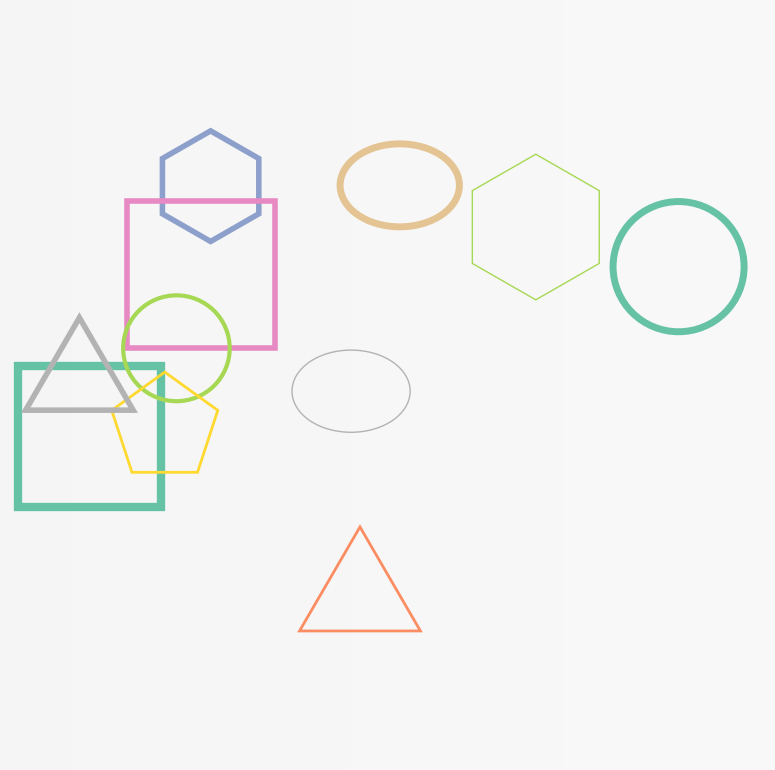[{"shape": "square", "thickness": 3, "radius": 0.46, "center": [0.116, 0.433]}, {"shape": "circle", "thickness": 2.5, "radius": 0.42, "center": [0.876, 0.654]}, {"shape": "triangle", "thickness": 1, "radius": 0.45, "center": [0.464, 0.226]}, {"shape": "hexagon", "thickness": 2, "radius": 0.36, "center": [0.272, 0.758]}, {"shape": "square", "thickness": 2, "radius": 0.48, "center": [0.259, 0.644]}, {"shape": "hexagon", "thickness": 0.5, "radius": 0.47, "center": [0.691, 0.705]}, {"shape": "circle", "thickness": 1.5, "radius": 0.34, "center": [0.228, 0.548]}, {"shape": "pentagon", "thickness": 1, "radius": 0.36, "center": [0.213, 0.445]}, {"shape": "oval", "thickness": 2.5, "radius": 0.38, "center": [0.516, 0.759]}, {"shape": "oval", "thickness": 0.5, "radius": 0.38, "center": [0.453, 0.492]}, {"shape": "triangle", "thickness": 2, "radius": 0.4, "center": [0.102, 0.507]}]